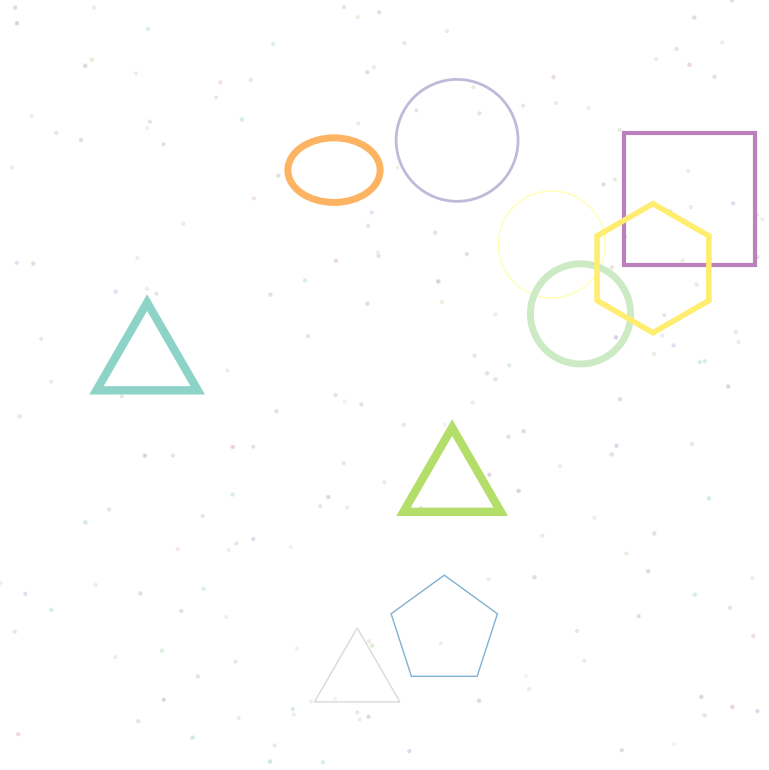[{"shape": "triangle", "thickness": 3, "radius": 0.38, "center": [0.191, 0.531]}, {"shape": "circle", "thickness": 0.5, "radius": 0.35, "center": [0.717, 0.683]}, {"shape": "circle", "thickness": 1, "radius": 0.4, "center": [0.594, 0.818]}, {"shape": "pentagon", "thickness": 0.5, "radius": 0.36, "center": [0.577, 0.18]}, {"shape": "oval", "thickness": 2.5, "radius": 0.3, "center": [0.434, 0.779]}, {"shape": "triangle", "thickness": 3, "radius": 0.36, "center": [0.587, 0.372]}, {"shape": "triangle", "thickness": 0.5, "radius": 0.32, "center": [0.464, 0.12]}, {"shape": "square", "thickness": 1.5, "radius": 0.43, "center": [0.896, 0.742]}, {"shape": "circle", "thickness": 2.5, "radius": 0.33, "center": [0.754, 0.592]}, {"shape": "hexagon", "thickness": 2, "radius": 0.42, "center": [0.848, 0.652]}]